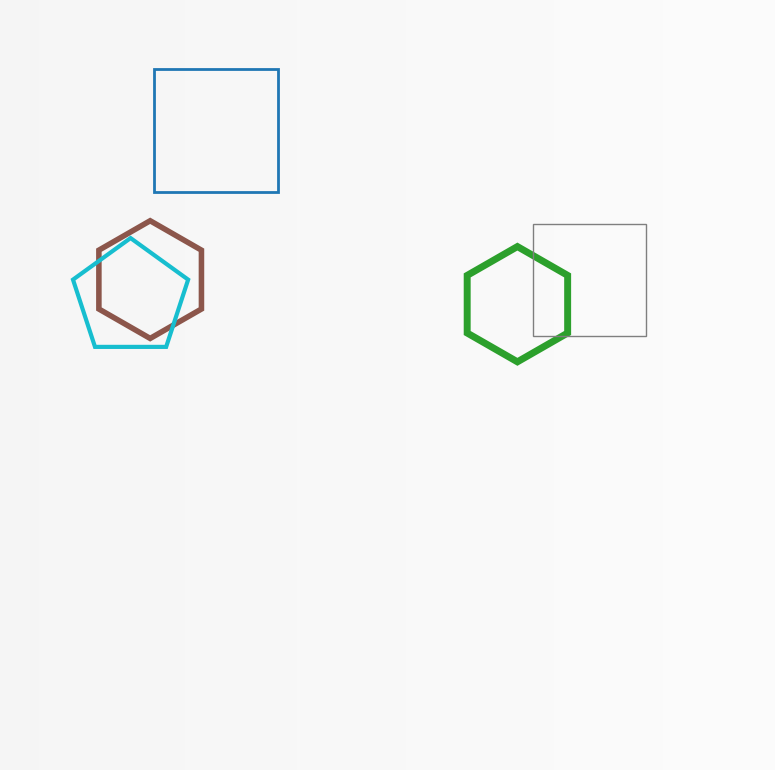[{"shape": "square", "thickness": 1, "radius": 0.4, "center": [0.278, 0.83]}, {"shape": "hexagon", "thickness": 2.5, "radius": 0.37, "center": [0.668, 0.605]}, {"shape": "hexagon", "thickness": 2, "radius": 0.38, "center": [0.194, 0.637]}, {"shape": "square", "thickness": 0.5, "radius": 0.36, "center": [0.761, 0.636]}, {"shape": "pentagon", "thickness": 1.5, "radius": 0.39, "center": [0.168, 0.613]}]